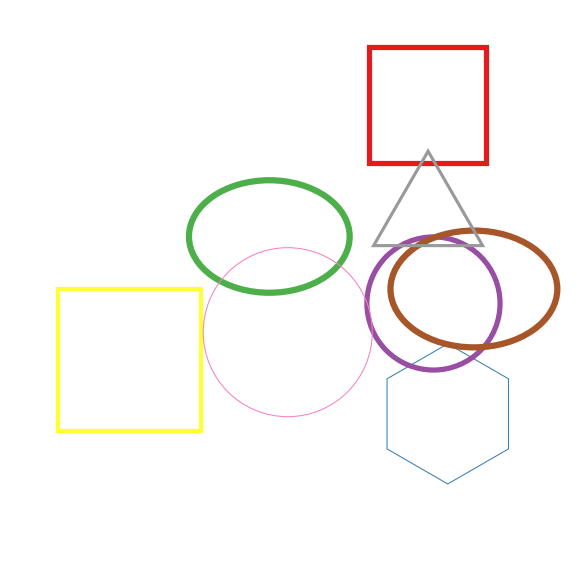[{"shape": "square", "thickness": 2.5, "radius": 0.51, "center": [0.74, 0.817]}, {"shape": "hexagon", "thickness": 0.5, "radius": 0.61, "center": [0.775, 0.282]}, {"shape": "oval", "thickness": 3, "radius": 0.7, "center": [0.466, 0.59]}, {"shape": "circle", "thickness": 2.5, "radius": 0.58, "center": [0.751, 0.474]}, {"shape": "square", "thickness": 2, "radius": 0.62, "center": [0.224, 0.376]}, {"shape": "oval", "thickness": 3, "radius": 0.72, "center": [0.821, 0.499]}, {"shape": "circle", "thickness": 0.5, "radius": 0.73, "center": [0.498, 0.424]}, {"shape": "triangle", "thickness": 1.5, "radius": 0.54, "center": [0.741, 0.628]}]